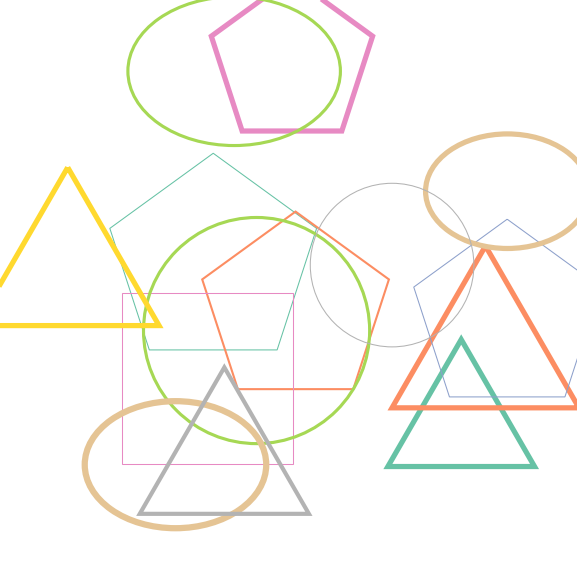[{"shape": "pentagon", "thickness": 0.5, "radius": 0.94, "center": [0.369, 0.546]}, {"shape": "triangle", "thickness": 2.5, "radius": 0.73, "center": [0.799, 0.265]}, {"shape": "triangle", "thickness": 2.5, "radius": 0.93, "center": [0.841, 0.386]}, {"shape": "pentagon", "thickness": 1, "radius": 0.85, "center": [0.512, 0.463]}, {"shape": "pentagon", "thickness": 0.5, "radius": 0.85, "center": [0.878, 0.449]}, {"shape": "pentagon", "thickness": 2.5, "radius": 0.73, "center": [0.506, 0.891]}, {"shape": "square", "thickness": 0.5, "radius": 0.74, "center": [0.359, 0.344]}, {"shape": "circle", "thickness": 1.5, "radius": 0.98, "center": [0.444, 0.427]}, {"shape": "oval", "thickness": 1.5, "radius": 0.92, "center": [0.405, 0.876]}, {"shape": "triangle", "thickness": 2.5, "radius": 0.91, "center": [0.117, 0.527]}, {"shape": "oval", "thickness": 2.5, "radius": 0.71, "center": [0.879, 0.668]}, {"shape": "oval", "thickness": 3, "radius": 0.79, "center": [0.304, 0.194]}, {"shape": "triangle", "thickness": 2, "radius": 0.85, "center": [0.388, 0.194]}, {"shape": "circle", "thickness": 0.5, "radius": 0.71, "center": [0.679, 0.54]}]